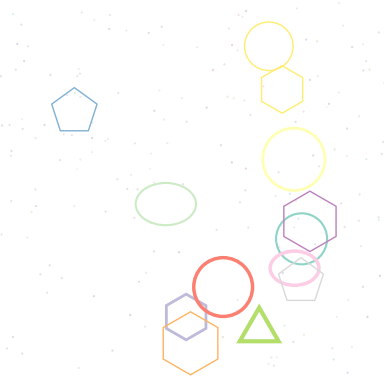[{"shape": "circle", "thickness": 1.5, "radius": 0.33, "center": [0.783, 0.38]}, {"shape": "circle", "thickness": 2, "radius": 0.4, "center": [0.763, 0.586]}, {"shape": "hexagon", "thickness": 2, "radius": 0.3, "center": [0.484, 0.177]}, {"shape": "circle", "thickness": 2.5, "radius": 0.38, "center": [0.58, 0.254]}, {"shape": "pentagon", "thickness": 1, "radius": 0.31, "center": [0.193, 0.71]}, {"shape": "hexagon", "thickness": 1, "radius": 0.41, "center": [0.495, 0.108]}, {"shape": "triangle", "thickness": 3, "radius": 0.29, "center": [0.673, 0.143]}, {"shape": "oval", "thickness": 2.5, "radius": 0.32, "center": [0.765, 0.303]}, {"shape": "pentagon", "thickness": 1, "radius": 0.31, "center": [0.782, 0.269]}, {"shape": "hexagon", "thickness": 1, "radius": 0.39, "center": [0.805, 0.425]}, {"shape": "oval", "thickness": 1.5, "radius": 0.39, "center": [0.431, 0.47]}, {"shape": "hexagon", "thickness": 1, "radius": 0.31, "center": [0.733, 0.768]}, {"shape": "circle", "thickness": 1, "radius": 0.32, "center": [0.698, 0.88]}]